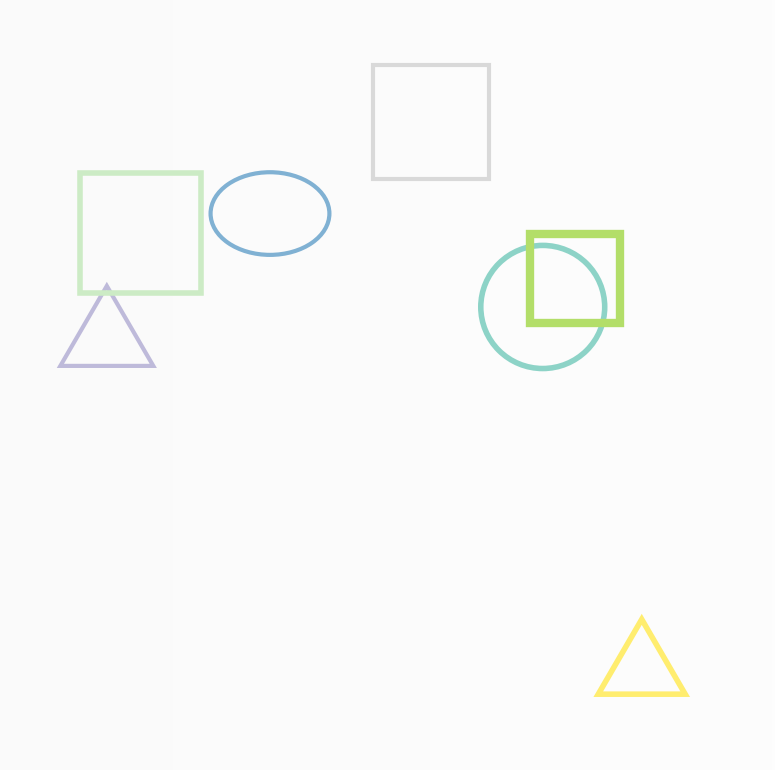[{"shape": "circle", "thickness": 2, "radius": 0.4, "center": [0.7, 0.601]}, {"shape": "triangle", "thickness": 1.5, "radius": 0.35, "center": [0.138, 0.559]}, {"shape": "oval", "thickness": 1.5, "radius": 0.38, "center": [0.348, 0.723]}, {"shape": "square", "thickness": 3, "radius": 0.29, "center": [0.742, 0.638]}, {"shape": "square", "thickness": 1.5, "radius": 0.37, "center": [0.556, 0.842]}, {"shape": "square", "thickness": 2, "radius": 0.39, "center": [0.181, 0.698]}, {"shape": "triangle", "thickness": 2, "radius": 0.32, "center": [0.828, 0.131]}]